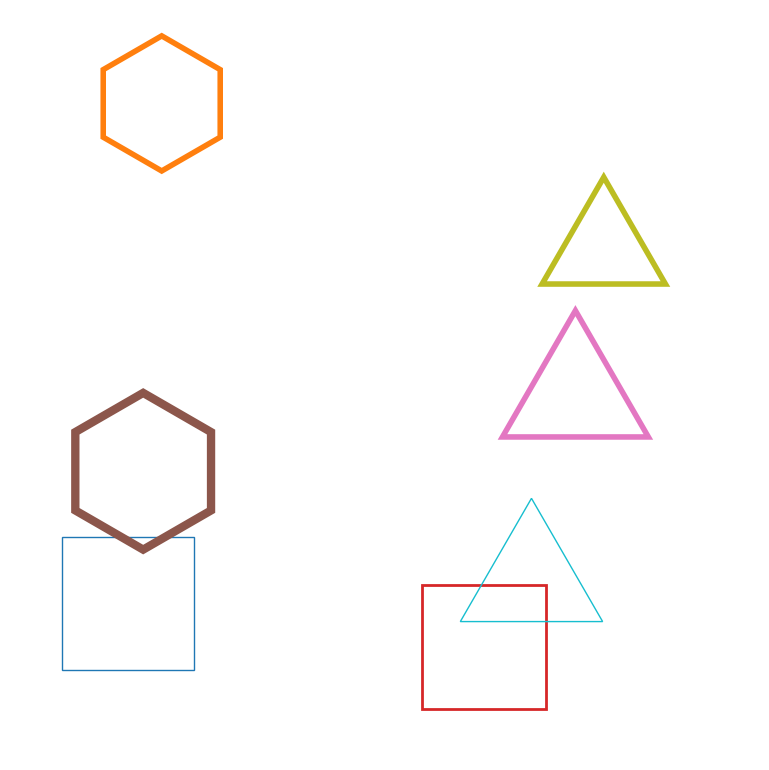[{"shape": "square", "thickness": 0.5, "radius": 0.43, "center": [0.166, 0.216]}, {"shape": "hexagon", "thickness": 2, "radius": 0.44, "center": [0.21, 0.866]}, {"shape": "square", "thickness": 1, "radius": 0.4, "center": [0.629, 0.16]}, {"shape": "hexagon", "thickness": 3, "radius": 0.51, "center": [0.186, 0.388]}, {"shape": "triangle", "thickness": 2, "radius": 0.55, "center": [0.747, 0.487]}, {"shape": "triangle", "thickness": 2, "radius": 0.46, "center": [0.784, 0.677]}, {"shape": "triangle", "thickness": 0.5, "radius": 0.53, "center": [0.69, 0.246]}]